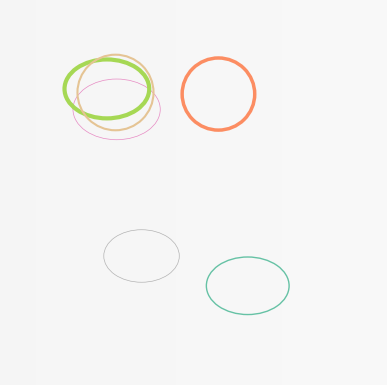[{"shape": "oval", "thickness": 1, "radius": 0.53, "center": [0.639, 0.258]}, {"shape": "circle", "thickness": 2.5, "radius": 0.47, "center": [0.564, 0.756]}, {"shape": "oval", "thickness": 0.5, "radius": 0.56, "center": [0.301, 0.716]}, {"shape": "oval", "thickness": 3, "radius": 0.55, "center": [0.276, 0.769]}, {"shape": "circle", "thickness": 1.5, "radius": 0.49, "center": [0.298, 0.76]}, {"shape": "oval", "thickness": 0.5, "radius": 0.49, "center": [0.365, 0.335]}]